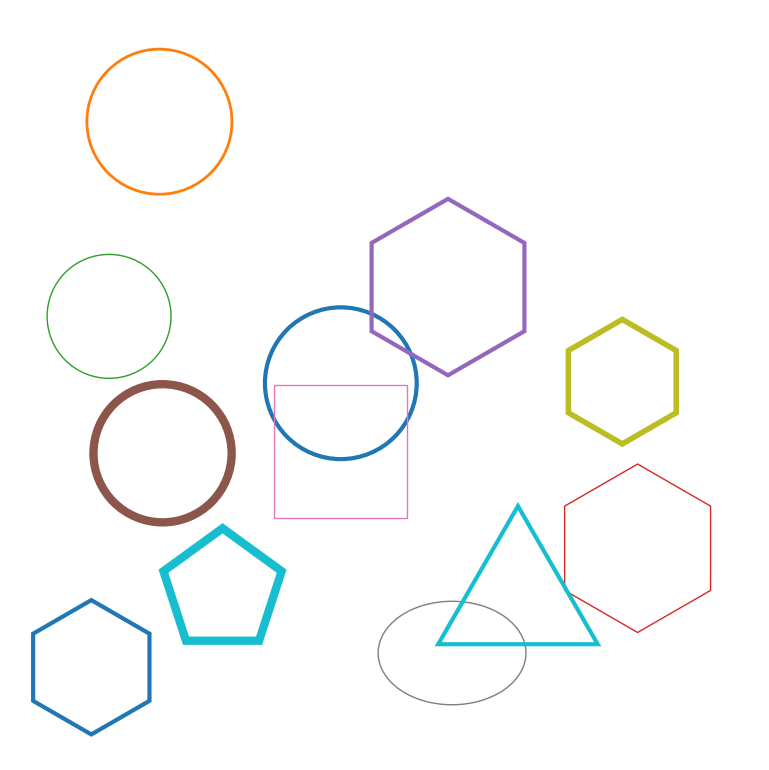[{"shape": "hexagon", "thickness": 1.5, "radius": 0.44, "center": [0.119, 0.133]}, {"shape": "circle", "thickness": 1.5, "radius": 0.49, "center": [0.443, 0.502]}, {"shape": "circle", "thickness": 1, "radius": 0.47, "center": [0.207, 0.842]}, {"shape": "circle", "thickness": 0.5, "radius": 0.4, "center": [0.142, 0.589]}, {"shape": "hexagon", "thickness": 0.5, "radius": 0.55, "center": [0.828, 0.288]}, {"shape": "hexagon", "thickness": 1.5, "radius": 0.57, "center": [0.582, 0.627]}, {"shape": "circle", "thickness": 3, "radius": 0.45, "center": [0.211, 0.411]}, {"shape": "square", "thickness": 0.5, "radius": 0.43, "center": [0.442, 0.413]}, {"shape": "oval", "thickness": 0.5, "radius": 0.48, "center": [0.587, 0.152]}, {"shape": "hexagon", "thickness": 2, "radius": 0.4, "center": [0.808, 0.504]}, {"shape": "triangle", "thickness": 1.5, "radius": 0.6, "center": [0.673, 0.223]}, {"shape": "pentagon", "thickness": 3, "radius": 0.4, "center": [0.289, 0.233]}]